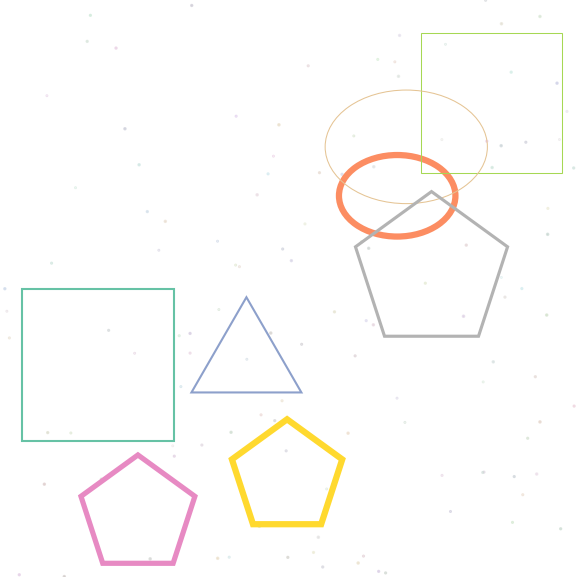[{"shape": "square", "thickness": 1, "radius": 0.66, "center": [0.169, 0.367]}, {"shape": "oval", "thickness": 3, "radius": 0.5, "center": [0.688, 0.66]}, {"shape": "triangle", "thickness": 1, "radius": 0.55, "center": [0.427, 0.375]}, {"shape": "pentagon", "thickness": 2.5, "radius": 0.52, "center": [0.239, 0.108]}, {"shape": "square", "thickness": 0.5, "radius": 0.61, "center": [0.852, 0.821]}, {"shape": "pentagon", "thickness": 3, "radius": 0.5, "center": [0.497, 0.173]}, {"shape": "oval", "thickness": 0.5, "radius": 0.7, "center": [0.703, 0.745]}, {"shape": "pentagon", "thickness": 1.5, "radius": 0.69, "center": [0.747, 0.529]}]